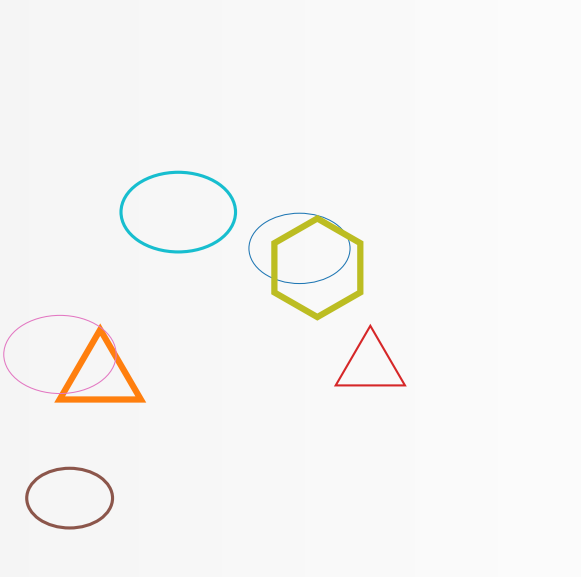[{"shape": "oval", "thickness": 0.5, "radius": 0.43, "center": [0.515, 0.569]}, {"shape": "triangle", "thickness": 3, "radius": 0.4, "center": [0.172, 0.348]}, {"shape": "triangle", "thickness": 1, "radius": 0.34, "center": [0.637, 0.366]}, {"shape": "oval", "thickness": 1.5, "radius": 0.37, "center": [0.12, 0.137]}, {"shape": "oval", "thickness": 0.5, "radius": 0.48, "center": [0.103, 0.385]}, {"shape": "hexagon", "thickness": 3, "radius": 0.43, "center": [0.546, 0.535]}, {"shape": "oval", "thickness": 1.5, "radius": 0.49, "center": [0.307, 0.632]}]